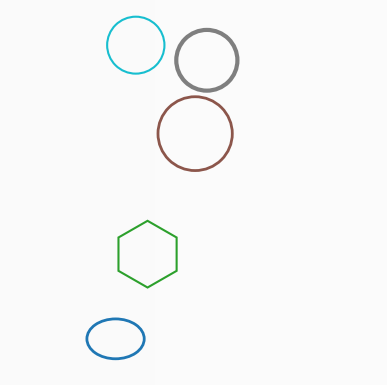[{"shape": "oval", "thickness": 2, "radius": 0.37, "center": [0.298, 0.12]}, {"shape": "hexagon", "thickness": 1.5, "radius": 0.43, "center": [0.381, 0.34]}, {"shape": "circle", "thickness": 2, "radius": 0.48, "center": [0.504, 0.653]}, {"shape": "circle", "thickness": 3, "radius": 0.39, "center": [0.534, 0.843]}, {"shape": "circle", "thickness": 1.5, "radius": 0.37, "center": [0.35, 0.883]}]